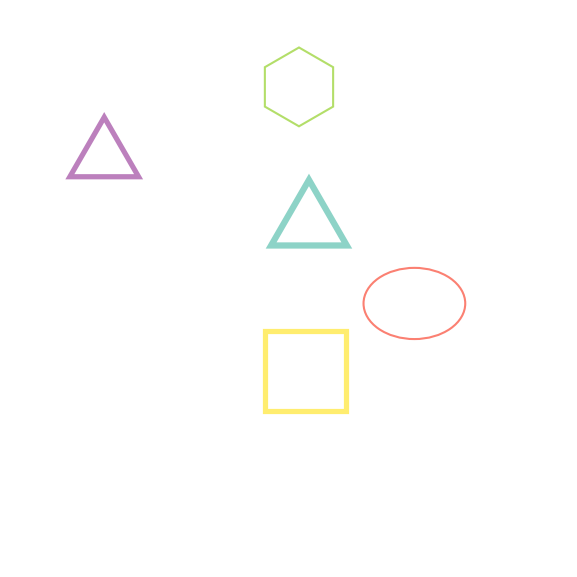[{"shape": "triangle", "thickness": 3, "radius": 0.38, "center": [0.535, 0.612]}, {"shape": "oval", "thickness": 1, "radius": 0.44, "center": [0.718, 0.474]}, {"shape": "hexagon", "thickness": 1, "radius": 0.34, "center": [0.518, 0.849]}, {"shape": "triangle", "thickness": 2.5, "radius": 0.34, "center": [0.18, 0.727]}, {"shape": "square", "thickness": 2.5, "radius": 0.35, "center": [0.53, 0.357]}]